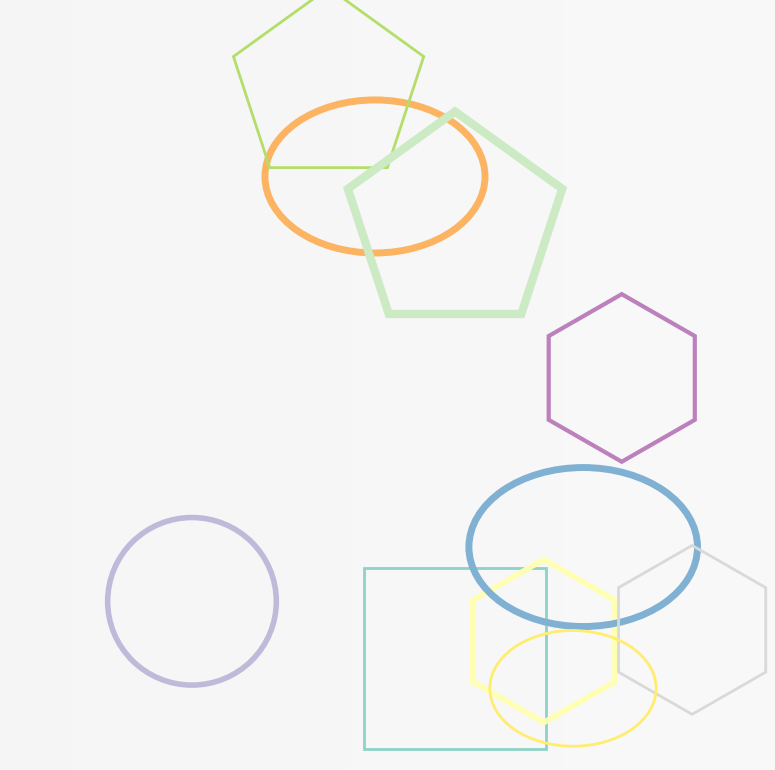[{"shape": "square", "thickness": 1, "radius": 0.59, "center": [0.587, 0.145]}, {"shape": "hexagon", "thickness": 2, "radius": 0.53, "center": [0.702, 0.168]}, {"shape": "circle", "thickness": 2, "radius": 0.54, "center": [0.248, 0.219]}, {"shape": "oval", "thickness": 2.5, "radius": 0.74, "center": [0.753, 0.29]}, {"shape": "oval", "thickness": 2.5, "radius": 0.71, "center": [0.484, 0.771]}, {"shape": "pentagon", "thickness": 1, "radius": 0.65, "center": [0.424, 0.887]}, {"shape": "hexagon", "thickness": 1, "radius": 0.55, "center": [0.893, 0.182]}, {"shape": "hexagon", "thickness": 1.5, "radius": 0.54, "center": [0.802, 0.509]}, {"shape": "pentagon", "thickness": 3, "radius": 0.73, "center": [0.587, 0.71]}, {"shape": "oval", "thickness": 1, "radius": 0.54, "center": [0.739, 0.106]}]